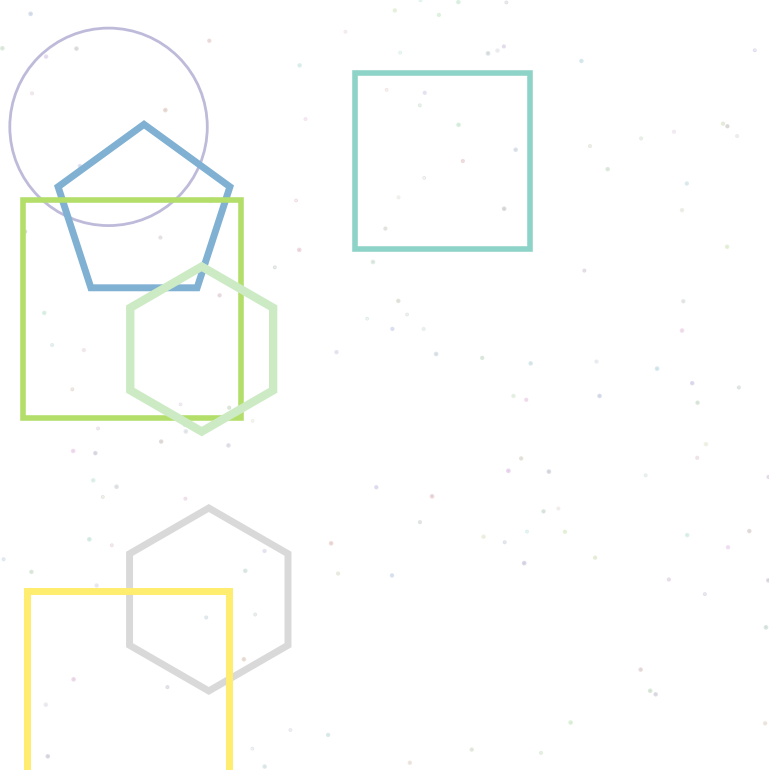[{"shape": "square", "thickness": 2, "radius": 0.57, "center": [0.575, 0.791]}, {"shape": "circle", "thickness": 1, "radius": 0.64, "center": [0.141, 0.835]}, {"shape": "pentagon", "thickness": 2.5, "radius": 0.59, "center": [0.187, 0.721]}, {"shape": "square", "thickness": 2, "radius": 0.71, "center": [0.171, 0.598]}, {"shape": "hexagon", "thickness": 2.5, "radius": 0.59, "center": [0.271, 0.221]}, {"shape": "hexagon", "thickness": 3, "radius": 0.54, "center": [0.262, 0.547]}, {"shape": "square", "thickness": 2.5, "radius": 0.66, "center": [0.166, 0.102]}]